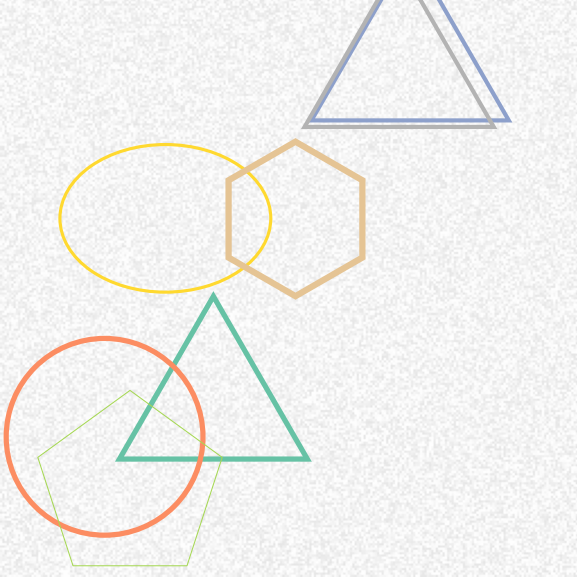[{"shape": "triangle", "thickness": 2.5, "radius": 0.94, "center": [0.37, 0.298]}, {"shape": "circle", "thickness": 2.5, "radius": 0.85, "center": [0.181, 0.243]}, {"shape": "triangle", "thickness": 2, "radius": 0.99, "center": [0.71, 0.889]}, {"shape": "pentagon", "thickness": 0.5, "radius": 0.84, "center": [0.225, 0.155]}, {"shape": "oval", "thickness": 1.5, "radius": 0.91, "center": [0.286, 0.621]}, {"shape": "hexagon", "thickness": 3, "radius": 0.67, "center": [0.512, 0.62]}, {"shape": "triangle", "thickness": 2, "radius": 0.95, "center": [0.691, 0.874]}]